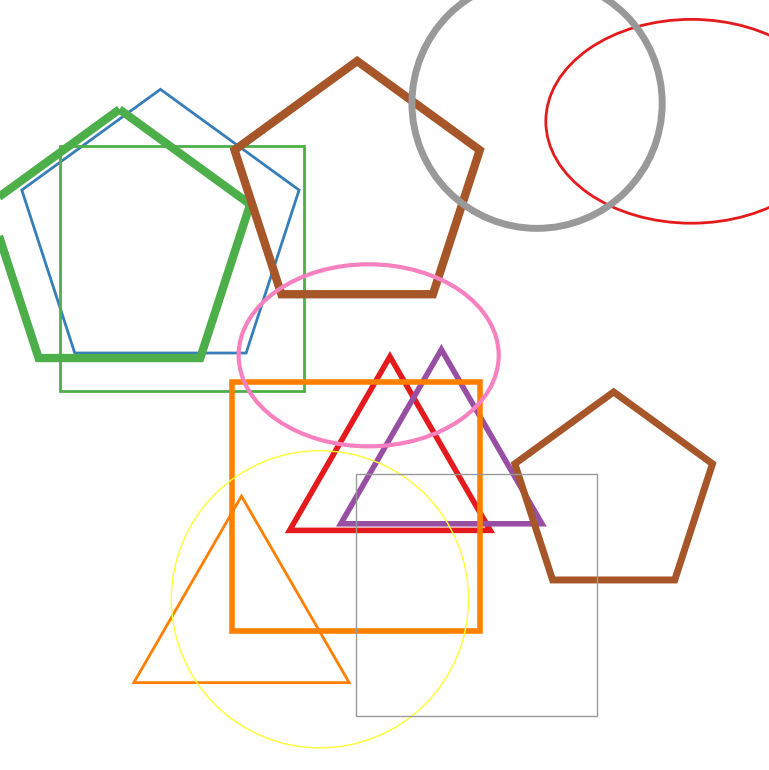[{"shape": "oval", "thickness": 1, "radius": 0.95, "center": [0.898, 0.842]}, {"shape": "triangle", "thickness": 2, "radius": 0.75, "center": [0.506, 0.386]}, {"shape": "pentagon", "thickness": 1, "radius": 0.95, "center": [0.208, 0.695]}, {"shape": "pentagon", "thickness": 3, "radius": 0.89, "center": [0.155, 0.679]}, {"shape": "square", "thickness": 1, "radius": 0.79, "center": [0.236, 0.651]}, {"shape": "triangle", "thickness": 2, "radius": 0.75, "center": [0.573, 0.395]}, {"shape": "square", "thickness": 2, "radius": 0.81, "center": [0.462, 0.342]}, {"shape": "triangle", "thickness": 1, "radius": 0.81, "center": [0.314, 0.194]}, {"shape": "circle", "thickness": 0.5, "radius": 0.96, "center": [0.416, 0.222]}, {"shape": "pentagon", "thickness": 3, "radius": 0.84, "center": [0.464, 0.753]}, {"shape": "pentagon", "thickness": 2.5, "radius": 0.67, "center": [0.797, 0.356]}, {"shape": "oval", "thickness": 1.5, "radius": 0.84, "center": [0.479, 0.539]}, {"shape": "circle", "thickness": 2.5, "radius": 0.81, "center": [0.697, 0.866]}, {"shape": "square", "thickness": 0.5, "radius": 0.79, "center": [0.619, 0.227]}]